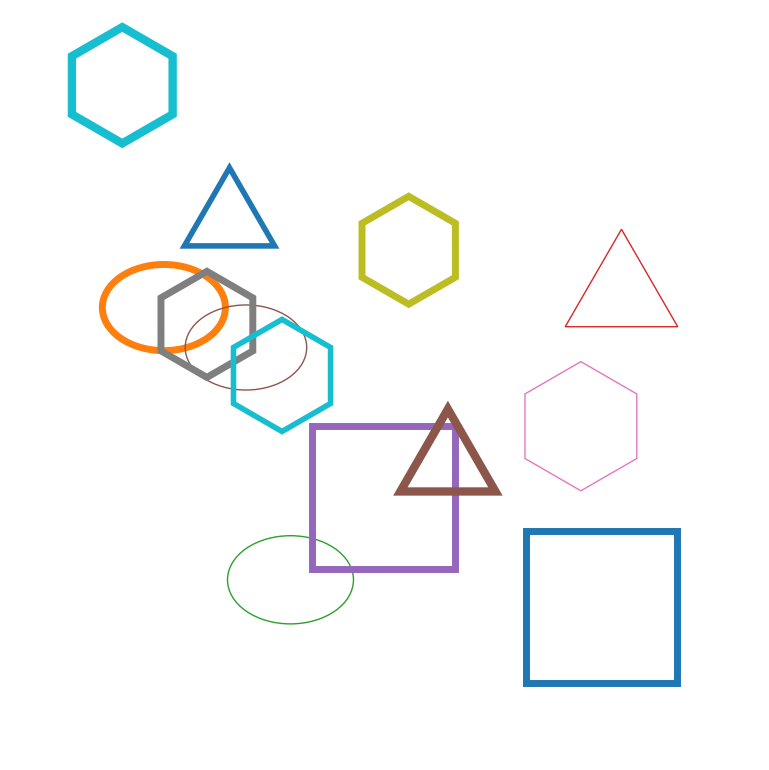[{"shape": "triangle", "thickness": 2, "radius": 0.34, "center": [0.298, 0.714]}, {"shape": "square", "thickness": 2.5, "radius": 0.49, "center": [0.781, 0.212]}, {"shape": "oval", "thickness": 2.5, "radius": 0.4, "center": [0.213, 0.601]}, {"shape": "oval", "thickness": 0.5, "radius": 0.41, "center": [0.377, 0.247]}, {"shape": "triangle", "thickness": 0.5, "radius": 0.42, "center": [0.807, 0.618]}, {"shape": "square", "thickness": 2.5, "radius": 0.46, "center": [0.498, 0.354]}, {"shape": "oval", "thickness": 0.5, "radius": 0.39, "center": [0.319, 0.549]}, {"shape": "triangle", "thickness": 3, "radius": 0.36, "center": [0.582, 0.397]}, {"shape": "hexagon", "thickness": 0.5, "radius": 0.42, "center": [0.754, 0.446]}, {"shape": "hexagon", "thickness": 2.5, "radius": 0.34, "center": [0.269, 0.579]}, {"shape": "hexagon", "thickness": 2.5, "radius": 0.35, "center": [0.531, 0.675]}, {"shape": "hexagon", "thickness": 2, "radius": 0.36, "center": [0.366, 0.512]}, {"shape": "hexagon", "thickness": 3, "radius": 0.38, "center": [0.159, 0.889]}]